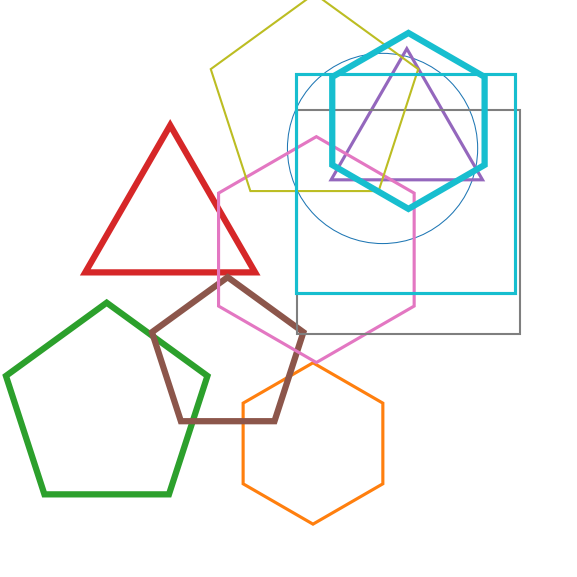[{"shape": "circle", "thickness": 0.5, "radius": 0.82, "center": [0.662, 0.742]}, {"shape": "hexagon", "thickness": 1.5, "radius": 0.7, "center": [0.542, 0.231]}, {"shape": "pentagon", "thickness": 3, "radius": 0.92, "center": [0.185, 0.292]}, {"shape": "triangle", "thickness": 3, "radius": 0.85, "center": [0.295, 0.612]}, {"shape": "triangle", "thickness": 1.5, "radius": 0.76, "center": [0.704, 0.763]}, {"shape": "pentagon", "thickness": 3, "radius": 0.69, "center": [0.394, 0.381]}, {"shape": "hexagon", "thickness": 1.5, "radius": 0.98, "center": [0.548, 0.567]}, {"shape": "square", "thickness": 1, "radius": 0.97, "center": [0.707, 0.615]}, {"shape": "pentagon", "thickness": 1, "radius": 0.94, "center": [0.545, 0.821]}, {"shape": "square", "thickness": 1.5, "radius": 0.95, "center": [0.702, 0.681]}, {"shape": "hexagon", "thickness": 3, "radius": 0.76, "center": [0.707, 0.79]}]